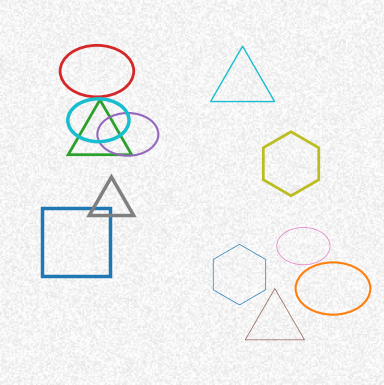[{"shape": "square", "thickness": 2.5, "radius": 0.44, "center": [0.198, 0.372]}, {"shape": "hexagon", "thickness": 0.5, "radius": 0.39, "center": [0.622, 0.287]}, {"shape": "oval", "thickness": 1.5, "radius": 0.49, "center": [0.865, 0.251]}, {"shape": "triangle", "thickness": 2, "radius": 0.48, "center": [0.26, 0.646]}, {"shape": "oval", "thickness": 2, "radius": 0.48, "center": [0.252, 0.815]}, {"shape": "oval", "thickness": 1.5, "radius": 0.4, "center": [0.332, 0.651]}, {"shape": "triangle", "thickness": 0.5, "radius": 0.44, "center": [0.714, 0.162]}, {"shape": "oval", "thickness": 0.5, "radius": 0.35, "center": [0.788, 0.361]}, {"shape": "triangle", "thickness": 2.5, "radius": 0.33, "center": [0.289, 0.474]}, {"shape": "hexagon", "thickness": 2, "radius": 0.42, "center": [0.756, 0.575]}, {"shape": "oval", "thickness": 2.5, "radius": 0.4, "center": [0.256, 0.688]}, {"shape": "triangle", "thickness": 1, "radius": 0.48, "center": [0.63, 0.784]}]